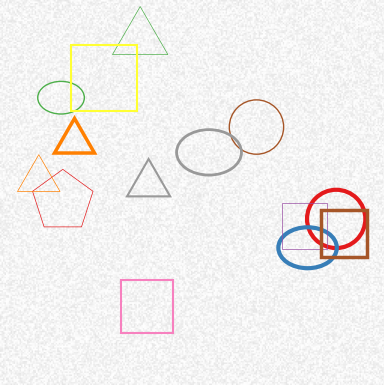[{"shape": "pentagon", "thickness": 0.5, "radius": 0.41, "center": [0.163, 0.478]}, {"shape": "circle", "thickness": 3, "radius": 0.38, "center": [0.873, 0.431]}, {"shape": "oval", "thickness": 3, "radius": 0.38, "center": [0.799, 0.356]}, {"shape": "triangle", "thickness": 0.5, "radius": 0.42, "center": [0.364, 0.9]}, {"shape": "oval", "thickness": 1, "radius": 0.3, "center": [0.159, 0.746]}, {"shape": "square", "thickness": 0.5, "radius": 0.3, "center": [0.791, 0.412]}, {"shape": "triangle", "thickness": 2.5, "radius": 0.3, "center": [0.194, 0.633]}, {"shape": "triangle", "thickness": 0.5, "radius": 0.32, "center": [0.101, 0.534]}, {"shape": "square", "thickness": 1.5, "radius": 0.43, "center": [0.271, 0.798]}, {"shape": "circle", "thickness": 1, "radius": 0.35, "center": [0.666, 0.67]}, {"shape": "square", "thickness": 2.5, "radius": 0.3, "center": [0.894, 0.394]}, {"shape": "square", "thickness": 1.5, "radius": 0.34, "center": [0.382, 0.204]}, {"shape": "oval", "thickness": 2, "radius": 0.42, "center": [0.543, 0.604]}, {"shape": "triangle", "thickness": 1.5, "radius": 0.32, "center": [0.386, 0.522]}]